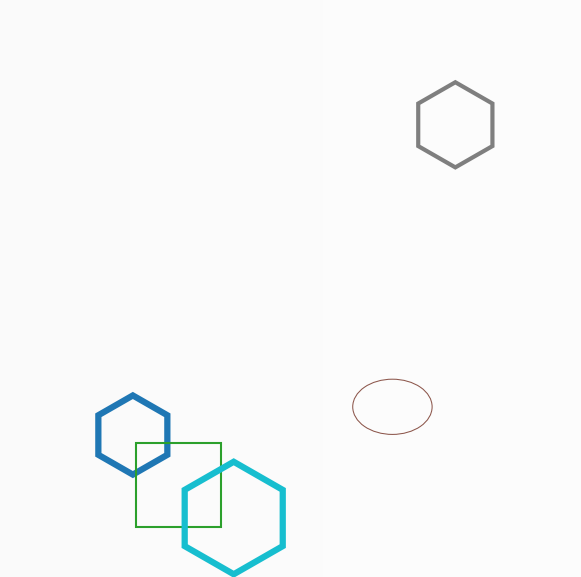[{"shape": "hexagon", "thickness": 3, "radius": 0.34, "center": [0.229, 0.246]}, {"shape": "square", "thickness": 1, "radius": 0.36, "center": [0.307, 0.16]}, {"shape": "oval", "thickness": 0.5, "radius": 0.34, "center": [0.675, 0.295]}, {"shape": "hexagon", "thickness": 2, "radius": 0.37, "center": [0.783, 0.783]}, {"shape": "hexagon", "thickness": 3, "radius": 0.49, "center": [0.402, 0.102]}]